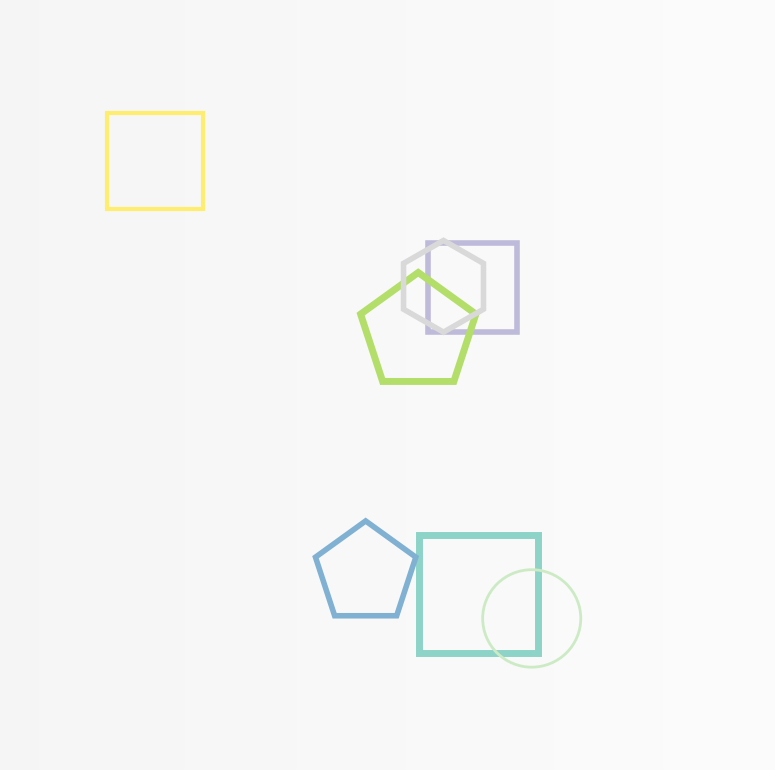[{"shape": "square", "thickness": 2.5, "radius": 0.38, "center": [0.618, 0.229]}, {"shape": "square", "thickness": 2, "radius": 0.29, "center": [0.61, 0.627]}, {"shape": "pentagon", "thickness": 2, "radius": 0.34, "center": [0.472, 0.255]}, {"shape": "pentagon", "thickness": 2.5, "radius": 0.39, "center": [0.54, 0.568]}, {"shape": "hexagon", "thickness": 2, "radius": 0.3, "center": [0.572, 0.628]}, {"shape": "circle", "thickness": 1, "radius": 0.32, "center": [0.686, 0.197]}, {"shape": "square", "thickness": 1.5, "radius": 0.31, "center": [0.2, 0.791]}]